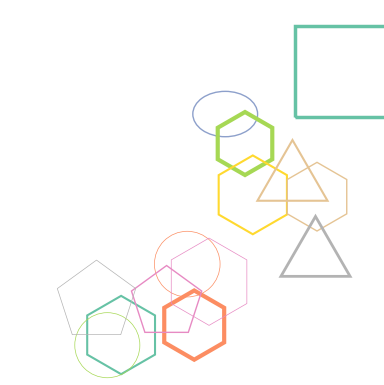[{"shape": "hexagon", "thickness": 1.5, "radius": 0.51, "center": [0.315, 0.13]}, {"shape": "square", "thickness": 2.5, "radius": 0.59, "center": [0.885, 0.814]}, {"shape": "circle", "thickness": 0.5, "radius": 0.43, "center": [0.486, 0.314]}, {"shape": "hexagon", "thickness": 3, "radius": 0.45, "center": [0.504, 0.156]}, {"shape": "oval", "thickness": 1, "radius": 0.42, "center": [0.585, 0.704]}, {"shape": "hexagon", "thickness": 0.5, "radius": 0.57, "center": [0.543, 0.268]}, {"shape": "pentagon", "thickness": 1, "radius": 0.48, "center": [0.433, 0.214]}, {"shape": "circle", "thickness": 0.5, "radius": 0.42, "center": [0.279, 0.103]}, {"shape": "hexagon", "thickness": 3, "radius": 0.41, "center": [0.636, 0.627]}, {"shape": "hexagon", "thickness": 1.5, "radius": 0.51, "center": [0.657, 0.494]}, {"shape": "hexagon", "thickness": 1, "radius": 0.45, "center": [0.823, 0.489]}, {"shape": "triangle", "thickness": 1.5, "radius": 0.53, "center": [0.76, 0.531]}, {"shape": "triangle", "thickness": 2, "radius": 0.52, "center": [0.819, 0.334]}, {"shape": "pentagon", "thickness": 0.5, "radius": 0.54, "center": [0.251, 0.217]}]